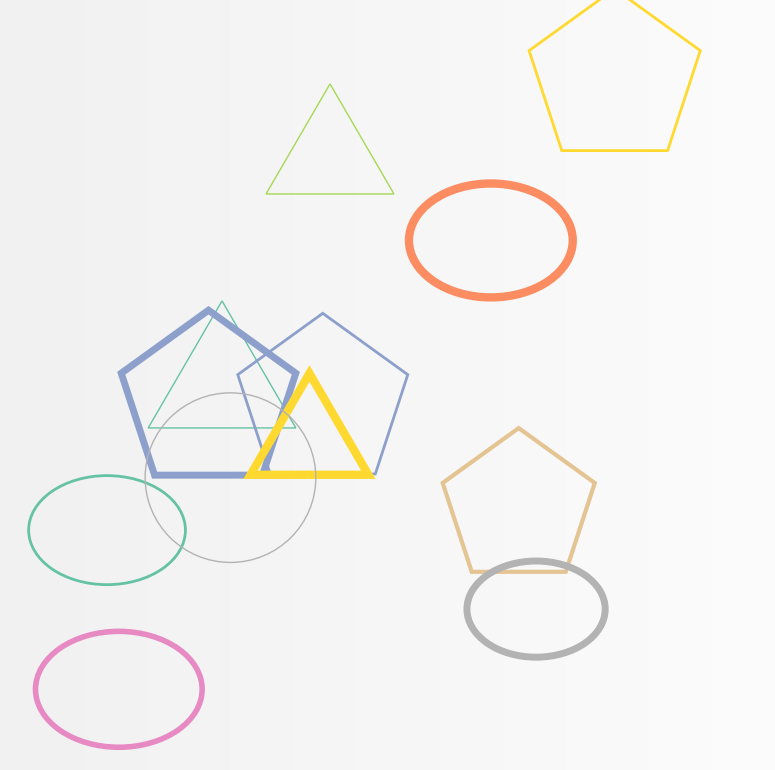[{"shape": "oval", "thickness": 1, "radius": 0.51, "center": [0.138, 0.312]}, {"shape": "triangle", "thickness": 0.5, "radius": 0.55, "center": [0.286, 0.499]}, {"shape": "oval", "thickness": 3, "radius": 0.53, "center": [0.633, 0.688]}, {"shape": "pentagon", "thickness": 1, "radius": 0.58, "center": [0.416, 0.478]}, {"shape": "pentagon", "thickness": 2.5, "radius": 0.59, "center": [0.269, 0.479]}, {"shape": "oval", "thickness": 2, "radius": 0.54, "center": [0.153, 0.105]}, {"shape": "triangle", "thickness": 0.5, "radius": 0.48, "center": [0.426, 0.796]}, {"shape": "triangle", "thickness": 3, "radius": 0.44, "center": [0.399, 0.427]}, {"shape": "pentagon", "thickness": 1, "radius": 0.58, "center": [0.793, 0.898]}, {"shape": "pentagon", "thickness": 1.5, "radius": 0.52, "center": [0.669, 0.341]}, {"shape": "circle", "thickness": 0.5, "radius": 0.55, "center": [0.297, 0.38]}, {"shape": "oval", "thickness": 2.5, "radius": 0.45, "center": [0.692, 0.209]}]